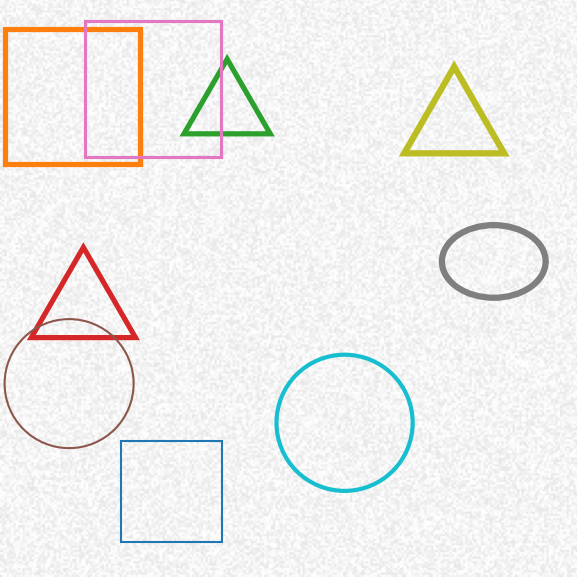[{"shape": "square", "thickness": 1, "radius": 0.44, "center": [0.297, 0.148]}, {"shape": "square", "thickness": 2.5, "radius": 0.58, "center": [0.125, 0.833]}, {"shape": "triangle", "thickness": 2.5, "radius": 0.43, "center": [0.393, 0.811]}, {"shape": "triangle", "thickness": 2.5, "radius": 0.52, "center": [0.144, 0.467]}, {"shape": "circle", "thickness": 1, "radius": 0.56, "center": [0.12, 0.335]}, {"shape": "square", "thickness": 1.5, "radius": 0.59, "center": [0.265, 0.845]}, {"shape": "oval", "thickness": 3, "radius": 0.45, "center": [0.855, 0.546]}, {"shape": "triangle", "thickness": 3, "radius": 0.5, "center": [0.786, 0.784]}, {"shape": "circle", "thickness": 2, "radius": 0.59, "center": [0.597, 0.267]}]